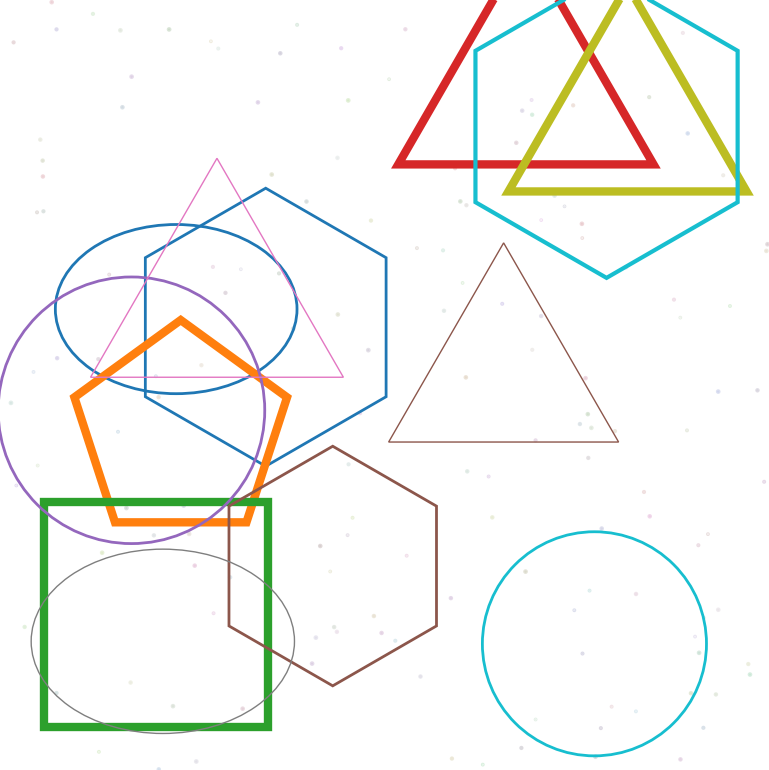[{"shape": "oval", "thickness": 1, "radius": 0.78, "center": [0.229, 0.599]}, {"shape": "hexagon", "thickness": 1, "radius": 0.9, "center": [0.345, 0.575]}, {"shape": "pentagon", "thickness": 3, "radius": 0.73, "center": [0.235, 0.439]}, {"shape": "square", "thickness": 3, "radius": 0.73, "center": [0.203, 0.202]}, {"shape": "triangle", "thickness": 3, "radius": 0.96, "center": [0.683, 0.882]}, {"shape": "circle", "thickness": 1, "radius": 0.87, "center": [0.171, 0.467]}, {"shape": "hexagon", "thickness": 1, "radius": 0.78, "center": [0.432, 0.265]}, {"shape": "triangle", "thickness": 0.5, "radius": 0.86, "center": [0.654, 0.512]}, {"shape": "triangle", "thickness": 0.5, "radius": 0.95, "center": [0.282, 0.605]}, {"shape": "oval", "thickness": 0.5, "radius": 0.85, "center": [0.211, 0.167]}, {"shape": "triangle", "thickness": 3, "radius": 0.89, "center": [0.815, 0.841]}, {"shape": "circle", "thickness": 1, "radius": 0.73, "center": [0.772, 0.164]}, {"shape": "hexagon", "thickness": 1.5, "radius": 0.98, "center": [0.788, 0.836]}]